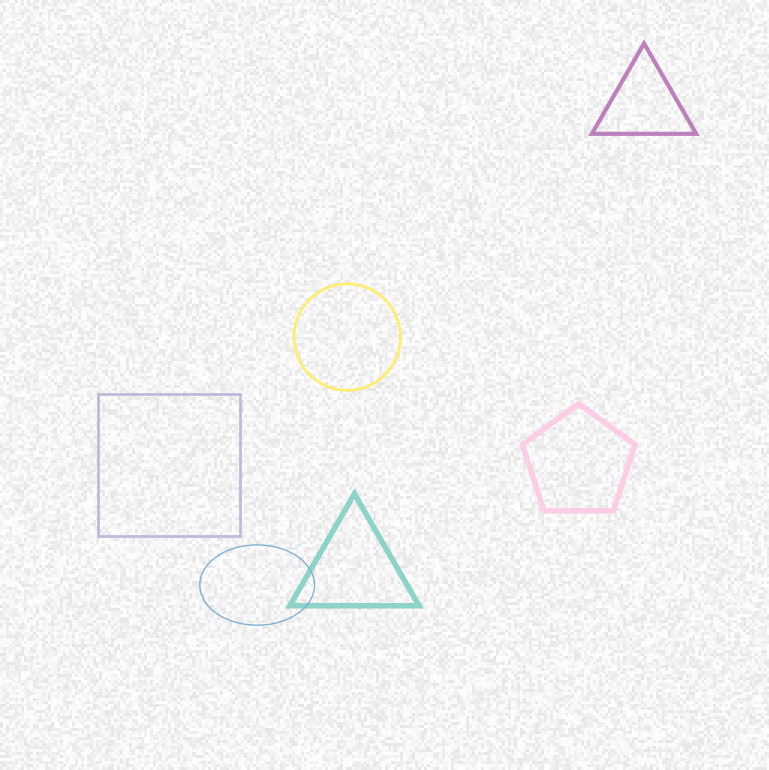[{"shape": "triangle", "thickness": 2, "radius": 0.48, "center": [0.46, 0.262]}, {"shape": "square", "thickness": 1, "radius": 0.46, "center": [0.22, 0.396]}, {"shape": "oval", "thickness": 0.5, "radius": 0.37, "center": [0.334, 0.24]}, {"shape": "pentagon", "thickness": 2, "radius": 0.38, "center": [0.752, 0.399]}, {"shape": "triangle", "thickness": 1.5, "radius": 0.39, "center": [0.836, 0.865]}, {"shape": "circle", "thickness": 1, "radius": 0.35, "center": [0.451, 0.562]}]